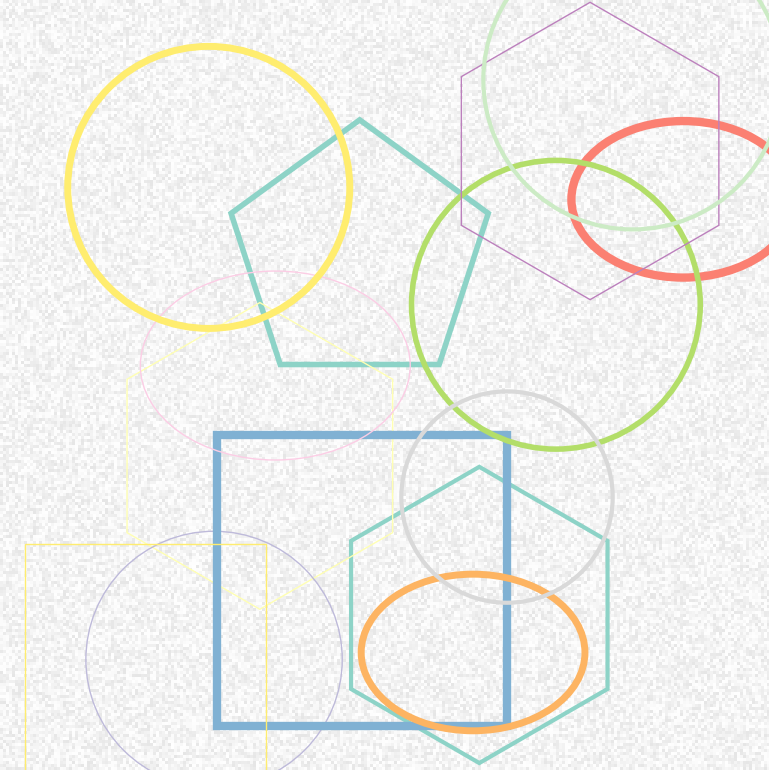[{"shape": "pentagon", "thickness": 2, "radius": 0.88, "center": [0.467, 0.669]}, {"shape": "hexagon", "thickness": 1.5, "radius": 0.96, "center": [0.622, 0.201]}, {"shape": "hexagon", "thickness": 0.5, "radius": 1.0, "center": [0.337, 0.408]}, {"shape": "circle", "thickness": 0.5, "radius": 0.83, "center": [0.278, 0.144]}, {"shape": "oval", "thickness": 3, "radius": 0.73, "center": [0.887, 0.741]}, {"shape": "square", "thickness": 3, "radius": 0.94, "center": [0.47, 0.246]}, {"shape": "oval", "thickness": 2.5, "radius": 0.73, "center": [0.614, 0.153]}, {"shape": "circle", "thickness": 2, "radius": 0.94, "center": [0.722, 0.604]}, {"shape": "oval", "thickness": 0.5, "radius": 0.88, "center": [0.358, 0.525]}, {"shape": "circle", "thickness": 1.5, "radius": 0.69, "center": [0.658, 0.354]}, {"shape": "hexagon", "thickness": 0.5, "radius": 0.97, "center": [0.766, 0.804]}, {"shape": "circle", "thickness": 1.5, "radius": 0.97, "center": [0.822, 0.896]}, {"shape": "circle", "thickness": 2.5, "radius": 0.92, "center": [0.271, 0.757]}, {"shape": "square", "thickness": 0.5, "radius": 0.78, "center": [0.189, 0.138]}]